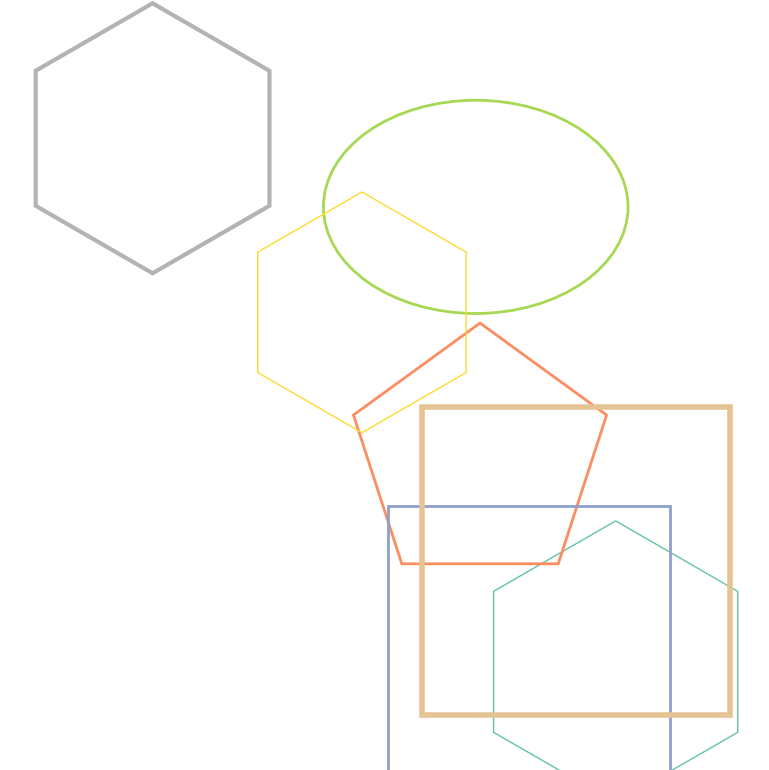[{"shape": "hexagon", "thickness": 0.5, "radius": 0.92, "center": [0.8, 0.14]}, {"shape": "pentagon", "thickness": 1, "radius": 0.86, "center": [0.623, 0.408]}, {"shape": "square", "thickness": 1, "radius": 0.92, "center": [0.687, 0.159]}, {"shape": "oval", "thickness": 1, "radius": 0.99, "center": [0.618, 0.731]}, {"shape": "hexagon", "thickness": 0.5, "radius": 0.78, "center": [0.47, 0.594]}, {"shape": "square", "thickness": 2, "radius": 1.0, "center": [0.749, 0.271]}, {"shape": "hexagon", "thickness": 1.5, "radius": 0.88, "center": [0.198, 0.82]}]